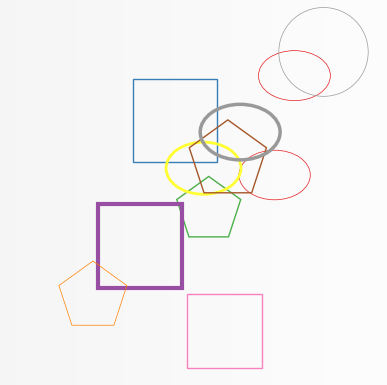[{"shape": "oval", "thickness": 0.5, "radius": 0.46, "center": [0.709, 0.545]}, {"shape": "oval", "thickness": 0.5, "radius": 0.46, "center": [0.76, 0.804]}, {"shape": "square", "thickness": 1, "radius": 0.54, "center": [0.452, 0.688]}, {"shape": "pentagon", "thickness": 1, "radius": 0.43, "center": [0.539, 0.455]}, {"shape": "square", "thickness": 3, "radius": 0.54, "center": [0.36, 0.36]}, {"shape": "pentagon", "thickness": 0.5, "radius": 0.46, "center": [0.24, 0.23]}, {"shape": "oval", "thickness": 2, "radius": 0.48, "center": [0.525, 0.563]}, {"shape": "pentagon", "thickness": 1, "radius": 0.52, "center": [0.588, 0.584]}, {"shape": "square", "thickness": 1, "radius": 0.48, "center": [0.579, 0.14]}, {"shape": "oval", "thickness": 2.5, "radius": 0.52, "center": [0.62, 0.657]}, {"shape": "circle", "thickness": 0.5, "radius": 0.58, "center": [0.835, 0.865]}]